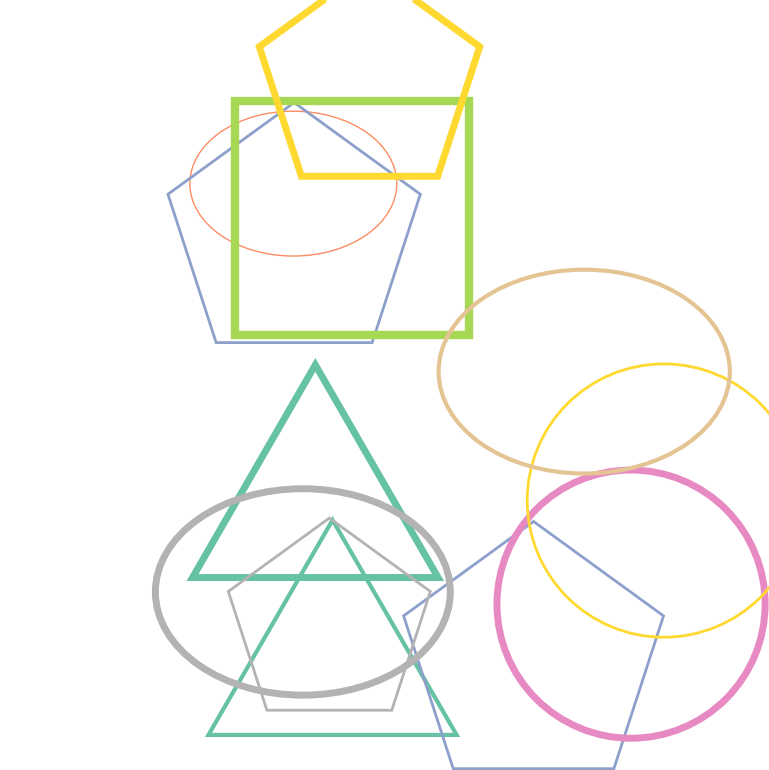[{"shape": "triangle", "thickness": 1.5, "radius": 0.93, "center": [0.432, 0.139]}, {"shape": "triangle", "thickness": 2.5, "radius": 0.92, "center": [0.41, 0.342]}, {"shape": "oval", "thickness": 0.5, "radius": 0.67, "center": [0.381, 0.762]}, {"shape": "pentagon", "thickness": 1, "radius": 0.89, "center": [0.693, 0.145]}, {"shape": "pentagon", "thickness": 1, "radius": 0.86, "center": [0.382, 0.694]}, {"shape": "circle", "thickness": 2.5, "radius": 0.87, "center": [0.82, 0.215]}, {"shape": "square", "thickness": 3, "radius": 0.76, "center": [0.457, 0.717]}, {"shape": "circle", "thickness": 1, "radius": 0.89, "center": [0.862, 0.35]}, {"shape": "pentagon", "thickness": 2.5, "radius": 0.75, "center": [0.48, 0.893]}, {"shape": "oval", "thickness": 1.5, "radius": 0.95, "center": [0.759, 0.517]}, {"shape": "pentagon", "thickness": 1, "radius": 0.69, "center": [0.428, 0.189]}, {"shape": "oval", "thickness": 2.5, "radius": 0.96, "center": [0.393, 0.231]}]